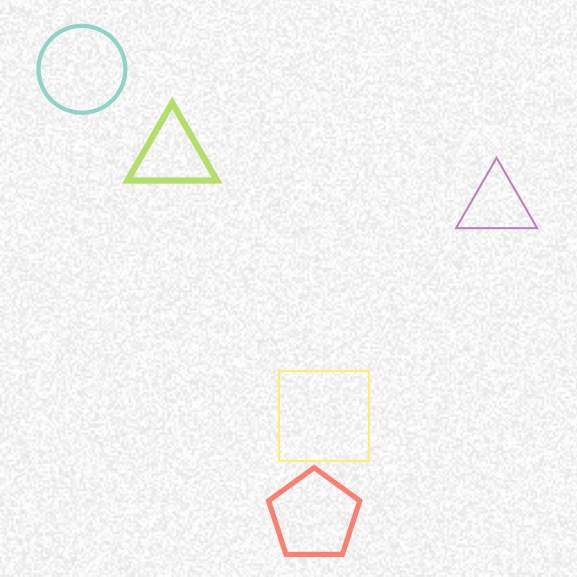[{"shape": "circle", "thickness": 2, "radius": 0.38, "center": [0.142, 0.879]}, {"shape": "pentagon", "thickness": 2.5, "radius": 0.42, "center": [0.544, 0.106]}, {"shape": "triangle", "thickness": 3, "radius": 0.45, "center": [0.298, 0.731]}, {"shape": "triangle", "thickness": 1, "radius": 0.41, "center": [0.86, 0.645]}, {"shape": "square", "thickness": 1, "radius": 0.39, "center": [0.561, 0.279]}]